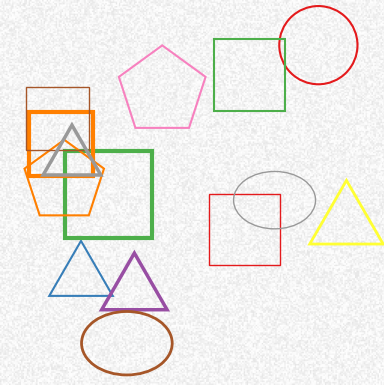[{"shape": "circle", "thickness": 1.5, "radius": 0.51, "center": [0.827, 0.883]}, {"shape": "square", "thickness": 1, "radius": 0.46, "center": [0.634, 0.403]}, {"shape": "triangle", "thickness": 1.5, "radius": 0.48, "center": [0.21, 0.279]}, {"shape": "square", "thickness": 3, "radius": 0.57, "center": [0.281, 0.495]}, {"shape": "square", "thickness": 1.5, "radius": 0.46, "center": [0.648, 0.806]}, {"shape": "triangle", "thickness": 2.5, "radius": 0.49, "center": [0.349, 0.245]}, {"shape": "pentagon", "thickness": 1.5, "radius": 0.54, "center": [0.167, 0.528]}, {"shape": "square", "thickness": 3, "radius": 0.42, "center": [0.159, 0.627]}, {"shape": "triangle", "thickness": 2, "radius": 0.55, "center": [0.9, 0.421]}, {"shape": "square", "thickness": 1, "radius": 0.41, "center": [0.149, 0.692]}, {"shape": "oval", "thickness": 2, "radius": 0.59, "center": [0.33, 0.109]}, {"shape": "pentagon", "thickness": 1.5, "radius": 0.59, "center": [0.421, 0.764]}, {"shape": "triangle", "thickness": 2.5, "radius": 0.43, "center": [0.187, 0.589]}, {"shape": "oval", "thickness": 1, "radius": 0.53, "center": [0.713, 0.48]}]